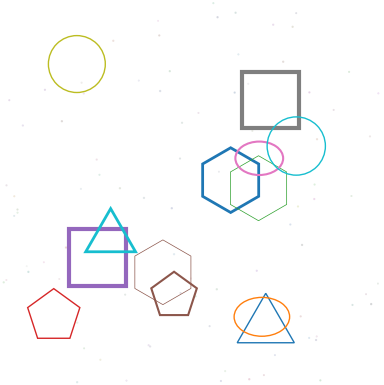[{"shape": "hexagon", "thickness": 2, "radius": 0.42, "center": [0.599, 0.532]}, {"shape": "triangle", "thickness": 1, "radius": 0.43, "center": [0.69, 0.153]}, {"shape": "oval", "thickness": 1, "radius": 0.36, "center": [0.68, 0.177]}, {"shape": "hexagon", "thickness": 0.5, "radius": 0.42, "center": [0.672, 0.511]}, {"shape": "pentagon", "thickness": 1, "radius": 0.36, "center": [0.14, 0.179]}, {"shape": "square", "thickness": 3, "radius": 0.37, "center": [0.254, 0.33]}, {"shape": "pentagon", "thickness": 1.5, "radius": 0.31, "center": [0.452, 0.232]}, {"shape": "hexagon", "thickness": 0.5, "radius": 0.42, "center": [0.423, 0.293]}, {"shape": "oval", "thickness": 1.5, "radius": 0.31, "center": [0.673, 0.589]}, {"shape": "square", "thickness": 3, "radius": 0.37, "center": [0.702, 0.74]}, {"shape": "circle", "thickness": 1, "radius": 0.37, "center": [0.2, 0.834]}, {"shape": "triangle", "thickness": 2, "radius": 0.37, "center": [0.287, 0.383]}, {"shape": "circle", "thickness": 1, "radius": 0.38, "center": [0.77, 0.621]}]